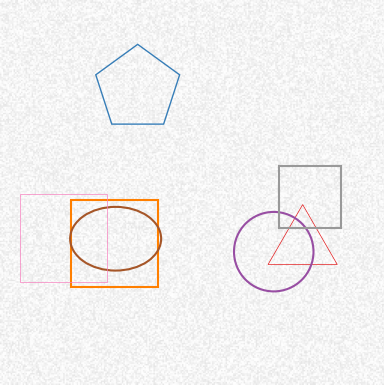[{"shape": "triangle", "thickness": 0.5, "radius": 0.52, "center": [0.786, 0.365]}, {"shape": "pentagon", "thickness": 1, "radius": 0.57, "center": [0.358, 0.77]}, {"shape": "circle", "thickness": 1.5, "radius": 0.52, "center": [0.711, 0.346]}, {"shape": "square", "thickness": 1.5, "radius": 0.57, "center": [0.298, 0.368]}, {"shape": "oval", "thickness": 1.5, "radius": 0.59, "center": [0.3, 0.38]}, {"shape": "square", "thickness": 0.5, "radius": 0.57, "center": [0.165, 0.382]}, {"shape": "square", "thickness": 1.5, "radius": 0.41, "center": [0.804, 0.489]}]